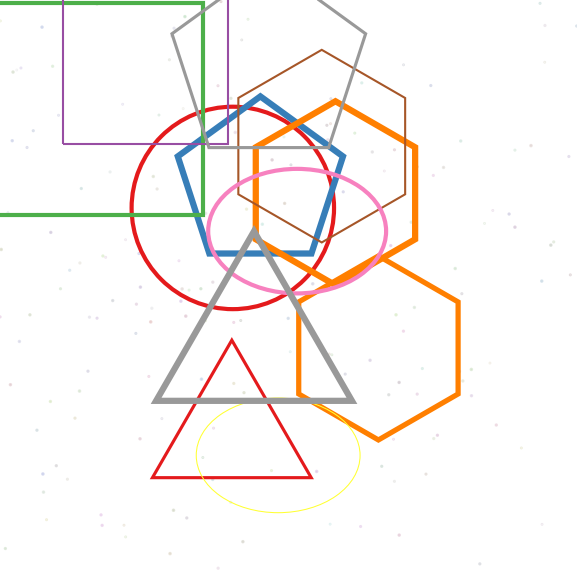[{"shape": "circle", "thickness": 2, "radius": 0.88, "center": [0.403, 0.639]}, {"shape": "triangle", "thickness": 1.5, "radius": 0.79, "center": [0.401, 0.251]}, {"shape": "pentagon", "thickness": 3, "radius": 0.75, "center": [0.451, 0.682]}, {"shape": "square", "thickness": 2, "radius": 0.92, "center": [0.169, 0.81]}, {"shape": "square", "thickness": 1, "radius": 0.72, "center": [0.252, 0.893]}, {"shape": "hexagon", "thickness": 3, "radius": 0.8, "center": [0.581, 0.664]}, {"shape": "hexagon", "thickness": 2.5, "radius": 0.8, "center": [0.655, 0.397]}, {"shape": "oval", "thickness": 0.5, "radius": 0.71, "center": [0.482, 0.211]}, {"shape": "hexagon", "thickness": 1, "radius": 0.83, "center": [0.557, 0.746]}, {"shape": "oval", "thickness": 2, "radius": 0.77, "center": [0.515, 0.599]}, {"shape": "triangle", "thickness": 3, "radius": 0.98, "center": [0.44, 0.403]}, {"shape": "pentagon", "thickness": 1.5, "radius": 0.88, "center": [0.465, 0.886]}]